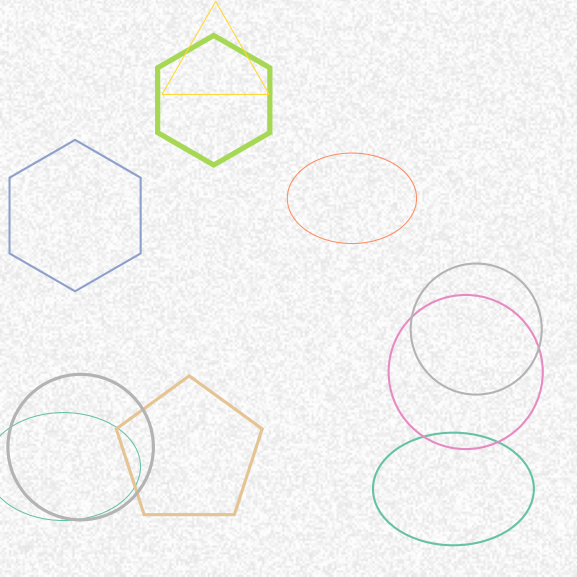[{"shape": "oval", "thickness": 1, "radius": 0.7, "center": [0.785, 0.152]}, {"shape": "oval", "thickness": 0.5, "radius": 0.67, "center": [0.11, 0.191]}, {"shape": "oval", "thickness": 0.5, "radius": 0.56, "center": [0.609, 0.656]}, {"shape": "hexagon", "thickness": 1, "radius": 0.66, "center": [0.13, 0.626]}, {"shape": "circle", "thickness": 1, "radius": 0.67, "center": [0.806, 0.355]}, {"shape": "hexagon", "thickness": 2.5, "radius": 0.56, "center": [0.37, 0.826]}, {"shape": "triangle", "thickness": 0.5, "radius": 0.54, "center": [0.373, 0.889]}, {"shape": "pentagon", "thickness": 1.5, "radius": 0.66, "center": [0.328, 0.215]}, {"shape": "circle", "thickness": 1.5, "radius": 0.63, "center": [0.14, 0.225]}, {"shape": "circle", "thickness": 1, "radius": 0.57, "center": [0.825, 0.429]}]